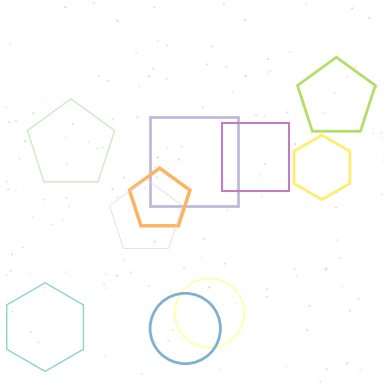[{"shape": "hexagon", "thickness": 1, "radius": 0.58, "center": [0.117, 0.15]}, {"shape": "circle", "thickness": 1.5, "radius": 0.45, "center": [0.544, 0.187]}, {"shape": "square", "thickness": 2, "radius": 0.58, "center": [0.504, 0.58]}, {"shape": "circle", "thickness": 2, "radius": 0.46, "center": [0.481, 0.147]}, {"shape": "pentagon", "thickness": 2.5, "radius": 0.41, "center": [0.415, 0.48]}, {"shape": "pentagon", "thickness": 2, "radius": 0.53, "center": [0.874, 0.745]}, {"shape": "pentagon", "thickness": 0.5, "radius": 0.5, "center": [0.379, 0.435]}, {"shape": "square", "thickness": 1.5, "radius": 0.44, "center": [0.663, 0.592]}, {"shape": "pentagon", "thickness": 1, "radius": 0.6, "center": [0.184, 0.624]}, {"shape": "hexagon", "thickness": 2, "radius": 0.42, "center": [0.836, 0.565]}]